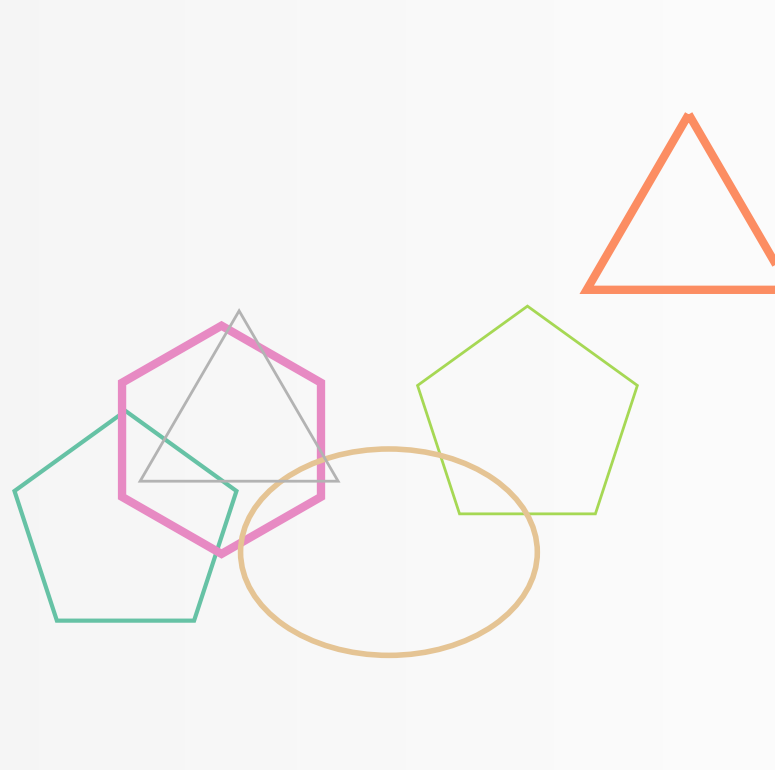[{"shape": "pentagon", "thickness": 1.5, "radius": 0.75, "center": [0.162, 0.316]}, {"shape": "triangle", "thickness": 3, "radius": 0.76, "center": [0.889, 0.7]}, {"shape": "hexagon", "thickness": 3, "radius": 0.74, "center": [0.286, 0.429]}, {"shape": "pentagon", "thickness": 1, "radius": 0.75, "center": [0.681, 0.453]}, {"shape": "oval", "thickness": 2, "radius": 0.96, "center": [0.502, 0.283]}, {"shape": "triangle", "thickness": 1, "radius": 0.74, "center": [0.309, 0.449]}]